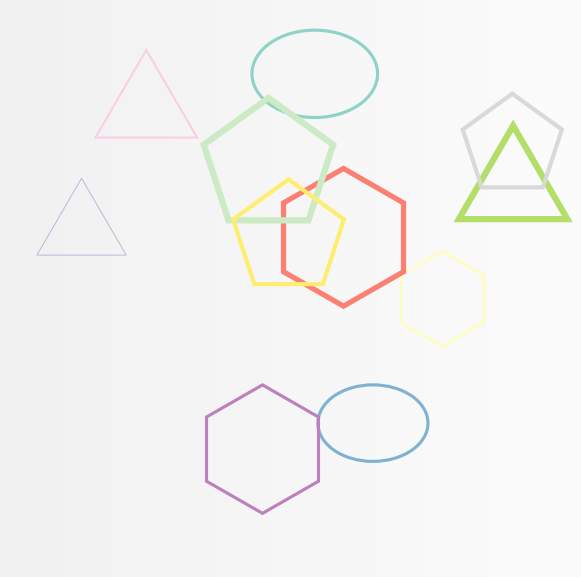[{"shape": "oval", "thickness": 1.5, "radius": 0.54, "center": [0.542, 0.871]}, {"shape": "hexagon", "thickness": 1, "radius": 0.41, "center": [0.761, 0.482]}, {"shape": "triangle", "thickness": 0.5, "radius": 0.44, "center": [0.14, 0.602]}, {"shape": "hexagon", "thickness": 2.5, "radius": 0.6, "center": [0.591, 0.588]}, {"shape": "oval", "thickness": 1.5, "radius": 0.47, "center": [0.642, 0.266]}, {"shape": "triangle", "thickness": 3, "radius": 0.54, "center": [0.883, 0.674]}, {"shape": "triangle", "thickness": 1, "radius": 0.51, "center": [0.252, 0.811]}, {"shape": "pentagon", "thickness": 2, "radius": 0.45, "center": [0.881, 0.747]}, {"shape": "hexagon", "thickness": 1.5, "radius": 0.56, "center": [0.452, 0.221]}, {"shape": "pentagon", "thickness": 3, "radius": 0.59, "center": [0.462, 0.712]}, {"shape": "pentagon", "thickness": 2, "radius": 0.5, "center": [0.496, 0.588]}]